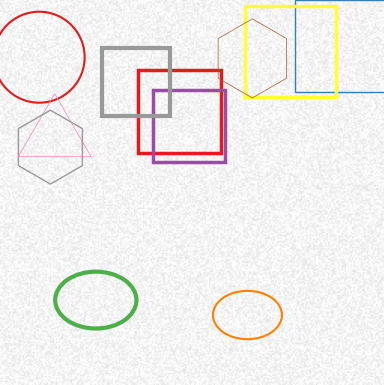[{"shape": "circle", "thickness": 1.5, "radius": 0.59, "center": [0.102, 0.851]}, {"shape": "square", "thickness": 2.5, "radius": 0.54, "center": [0.466, 0.711]}, {"shape": "square", "thickness": 1, "radius": 0.6, "center": [0.886, 0.88]}, {"shape": "oval", "thickness": 3, "radius": 0.53, "center": [0.249, 0.221]}, {"shape": "square", "thickness": 2.5, "radius": 0.47, "center": [0.492, 0.673]}, {"shape": "oval", "thickness": 1.5, "radius": 0.45, "center": [0.643, 0.182]}, {"shape": "square", "thickness": 2.5, "radius": 0.59, "center": [0.755, 0.867]}, {"shape": "hexagon", "thickness": 0.5, "radius": 0.51, "center": [0.656, 0.848]}, {"shape": "triangle", "thickness": 0.5, "radius": 0.54, "center": [0.142, 0.648]}, {"shape": "square", "thickness": 3, "radius": 0.44, "center": [0.353, 0.786]}, {"shape": "hexagon", "thickness": 1, "radius": 0.48, "center": [0.131, 0.618]}]